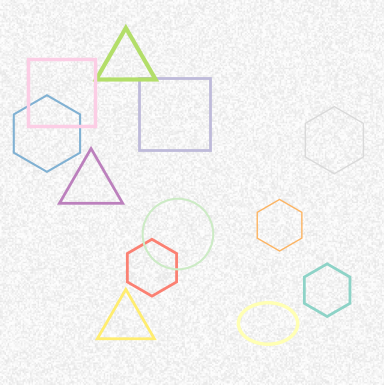[{"shape": "hexagon", "thickness": 2, "radius": 0.34, "center": [0.85, 0.246]}, {"shape": "oval", "thickness": 2.5, "radius": 0.39, "center": [0.696, 0.16]}, {"shape": "square", "thickness": 2, "radius": 0.46, "center": [0.453, 0.704]}, {"shape": "hexagon", "thickness": 2, "radius": 0.37, "center": [0.395, 0.305]}, {"shape": "hexagon", "thickness": 1.5, "radius": 0.5, "center": [0.122, 0.653]}, {"shape": "hexagon", "thickness": 1, "radius": 0.33, "center": [0.726, 0.415]}, {"shape": "triangle", "thickness": 3, "radius": 0.45, "center": [0.327, 0.838]}, {"shape": "square", "thickness": 2.5, "radius": 0.44, "center": [0.161, 0.76]}, {"shape": "hexagon", "thickness": 1, "radius": 0.44, "center": [0.868, 0.636]}, {"shape": "triangle", "thickness": 2, "radius": 0.47, "center": [0.237, 0.519]}, {"shape": "circle", "thickness": 1.5, "radius": 0.46, "center": [0.462, 0.392]}, {"shape": "triangle", "thickness": 2, "radius": 0.43, "center": [0.327, 0.163]}]